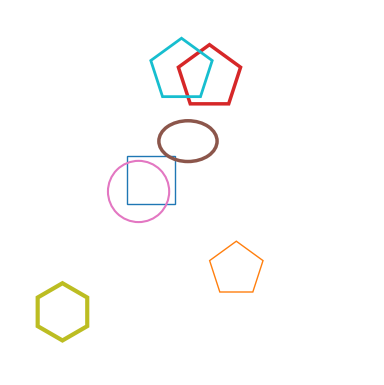[{"shape": "square", "thickness": 1, "radius": 0.32, "center": [0.392, 0.533]}, {"shape": "pentagon", "thickness": 1, "radius": 0.36, "center": [0.614, 0.301]}, {"shape": "pentagon", "thickness": 2.5, "radius": 0.42, "center": [0.544, 0.799]}, {"shape": "oval", "thickness": 2.5, "radius": 0.38, "center": [0.488, 0.633]}, {"shape": "circle", "thickness": 1.5, "radius": 0.4, "center": [0.36, 0.503]}, {"shape": "hexagon", "thickness": 3, "radius": 0.37, "center": [0.162, 0.19]}, {"shape": "pentagon", "thickness": 2, "radius": 0.42, "center": [0.471, 0.817]}]